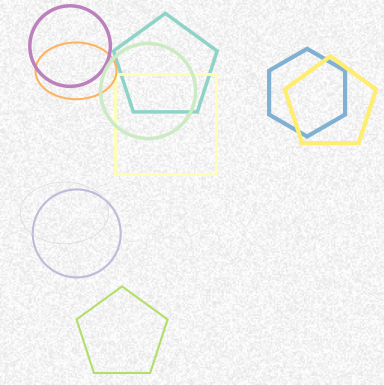[{"shape": "pentagon", "thickness": 2.5, "radius": 0.71, "center": [0.429, 0.824]}, {"shape": "square", "thickness": 2, "radius": 0.65, "center": [0.43, 0.678]}, {"shape": "circle", "thickness": 1.5, "radius": 0.57, "center": [0.199, 0.394]}, {"shape": "hexagon", "thickness": 3, "radius": 0.57, "center": [0.798, 0.759]}, {"shape": "oval", "thickness": 1.5, "radius": 0.53, "center": [0.197, 0.816]}, {"shape": "pentagon", "thickness": 1.5, "radius": 0.62, "center": [0.317, 0.132]}, {"shape": "oval", "thickness": 0.5, "radius": 0.57, "center": [0.167, 0.447]}, {"shape": "circle", "thickness": 2.5, "radius": 0.52, "center": [0.182, 0.88]}, {"shape": "circle", "thickness": 2.5, "radius": 0.62, "center": [0.385, 0.764]}, {"shape": "pentagon", "thickness": 3, "radius": 0.62, "center": [0.858, 0.729]}]